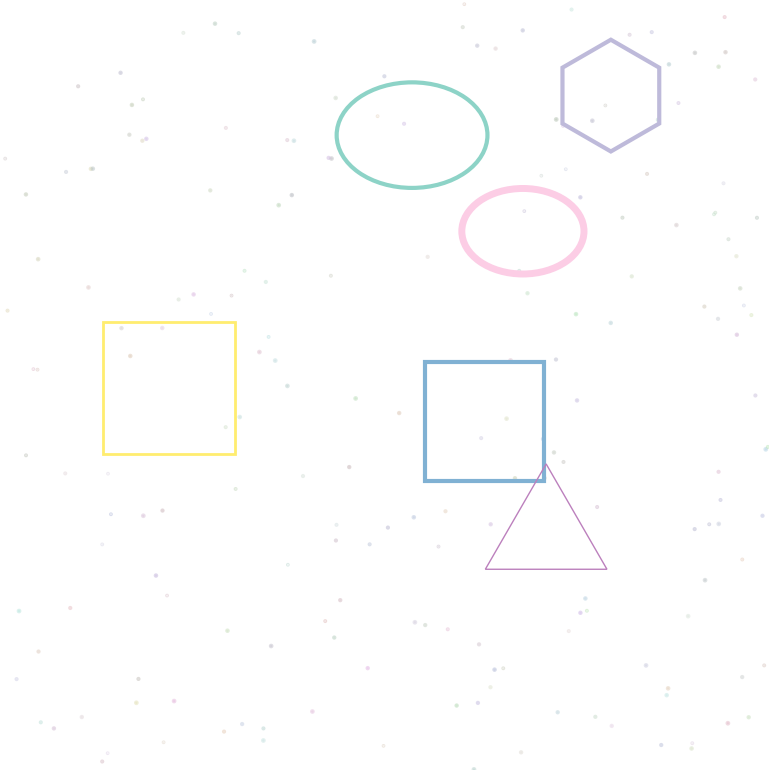[{"shape": "oval", "thickness": 1.5, "radius": 0.49, "center": [0.535, 0.825]}, {"shape": "hexagon", "thickness": 1.5, "radius": 0.36, "center": [0.793, 0.876]}, {"shape": "square", "thickness": 1.5, "radius": 0.38, "center": [0.629, 0.453]}, {"shape": "oval", "thickness": 2.5, "radius": 0.4, "center": [0.679, 0.7]}, {"shape": "triangle", "thickness": 0.5, "radius": 0.46, "center": [0.709, 0.306]}, {"shape": "square", "thickness": 1, "radius": 0.43, "center": [0.22, 0.496]}]